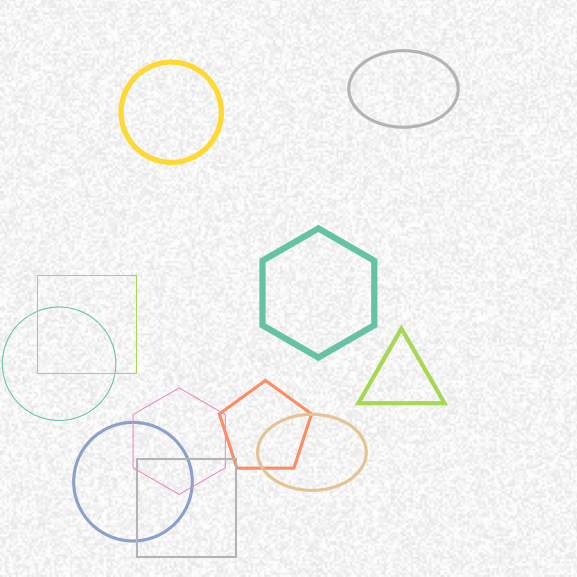[{"shape": "circle", "thickness": 0.5, "radius": 0.49, "center": [0.102, 0.369]}, {"shape": "hexagon", "thickness": 3, "radius": 0.56, "center": [0.551, 0.492]}, {"shape": "pentagon", "thickness": 1.5, "radius": 0.42, "center": [0.46, 0.256]}, {"shape": "circle", "thickness": 1.5, "radius": 0.51, "center": [0.23, 0.165]}, {"shape": "hexagon", "thickness": 0.5, "radius": 0.46, "center": [0.31, 0.235]}, {"shape": "square", "thickness": 0.5, "radius": 0.43, "center": [0.149, 0.438]}, {"shape": "triangle", "thickness": 2, "radius": 0.43, "center": [0.695, 0.344]}, {"shape": "circle", "thickness": 2.5, "radius": 0.43, "center": [0.296, 0.805]}, {"shape": "oval", "thickness": 1.5, "radius": 0.47, "center": [0.54, 0.216]}, {"shape": "square", "thickness": 1, "radius": 0.43, "center": [0.323, 0.12]}, {"shape": "oval", "thickness": 1.5, "radius": 0.47, "center": [0.699, 0.845]}]